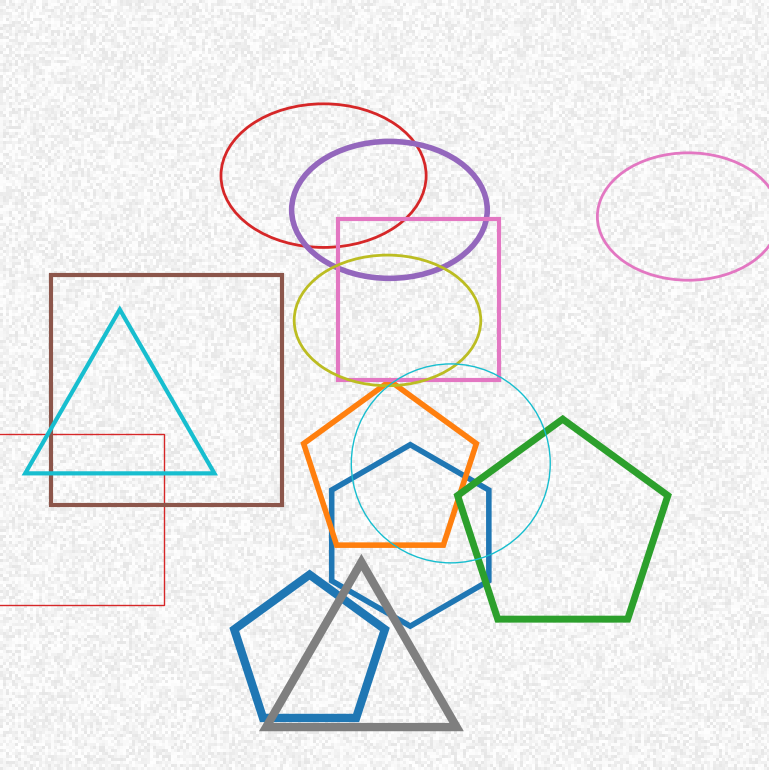[{"shape": "hexagon", "thickness": 2, "radius": 0.59, "center": [0.533, 0.305]}, {"shape": "pentagon", "thickness": 3, "radius": 0.51, "center": [0.402, 0.151]}, {"shape": "pentagon", "thickness": 2, "radius": 0.59, "center": [0.506, 0.387]}, {"shape": "pentagon", "thickness": 2.5, "radius": 0.72, "center": [0.731, 0.312]}, {"shape": "oval", "thickness": 1, "radius": 0.67, "center": [0.42, 0.772]}, {"shape": "square", "thickness": 0.5, "radius": 0.56, "center": [0.102, 0.325]}, {"shape": "oval", "thickness": 2, "radius": 0.64, "center": [0.506, 0.727]}, {"shape": "square", "thickness": 1.5, "radius": 0.75, "center": [0.216, 0.494]}, {"shape": "square", "thickness": 1.5, "radius": 0.52, "center": [0.544, 0.61]}, {"shape": "oval", "thickness": 1, "radius": 0.59, "center": [0.894, 0.719]}, {"shape": "triangle", "thickness": 3, "radius": 0.71, "center": [0.469, 0.127]}, {"shape": "oval", "thickness": 1, "radius": 0.61, "center": [0.503, 0.584]}, {"shape": "triangle", "thickness": 1.5, "radius": 0.71, "center": [0.156, 0.456]}, {"shape": "circle", "thickness": 0.5, "radius": 0.65, "center": [0.585, 0.398]}]